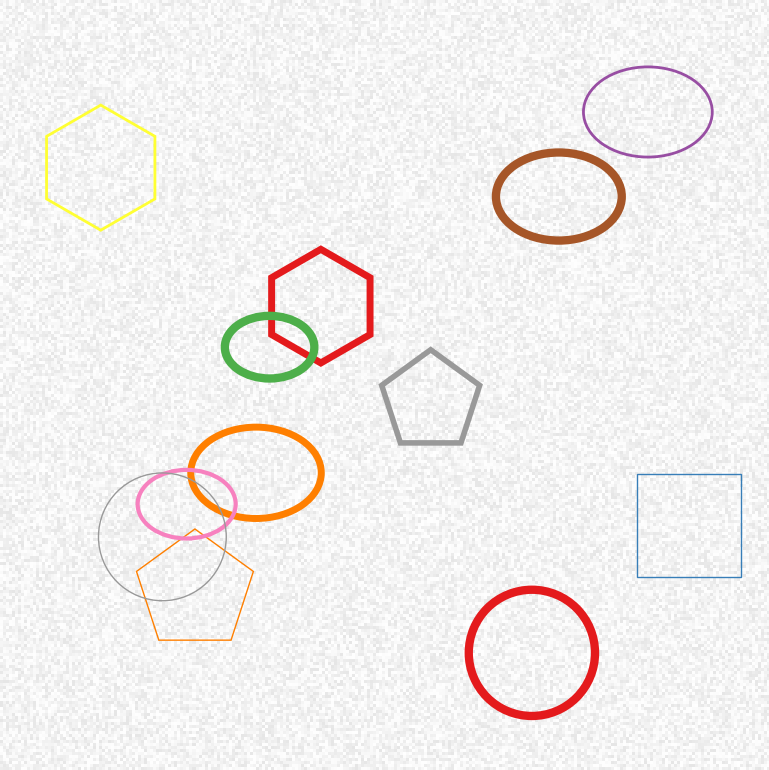[{"shape": "hexagon", "thickness": 2.5, "radius": 0.37, "center": [0.417, 0.602]}, {"shape": "circle", "thickness": 3, "radius": 0.41, "center": [0.691, 0.152]}, {"shape": "square", "thickness": 0.5, "radius": 0.34, "center": [0.895, 0.317]}, {"shape": "oval", "thickness": 3, "radius": 0.29, "center": [0.35, 0.549]}, {"shape": "oval", "thickness": 1, "radius": 0.42, "center": [0.841, 0.855]}, {"shape": "pentagon", "thickness": 0.5, "radius": 0.4, "center": [0.253, 0.233]}, {"shape": "oval", "thickness": 2.5, "radius": 0.42, "center": [0.332, 0.386]}, {"shape": "hexagon", "thickness": 1, "radius": 0.41, "center": [0.131, 0.782]}, {"shape": "oval", "thickness": 3, "radius": 0.41, "center": [0.726, 0.745]}, {"shape": "oval", "thickness": 1.5, "radius": 0.32, "center": [0.242, 0.345]}, {"shape": "pentagon", "thickness": 2, "radius": 0.33, "center": [0.559, 0.479]}, {"shape": "circle", "thickness": 0.5, "radius": 0.41, "center": [0.211, 0.303]}]